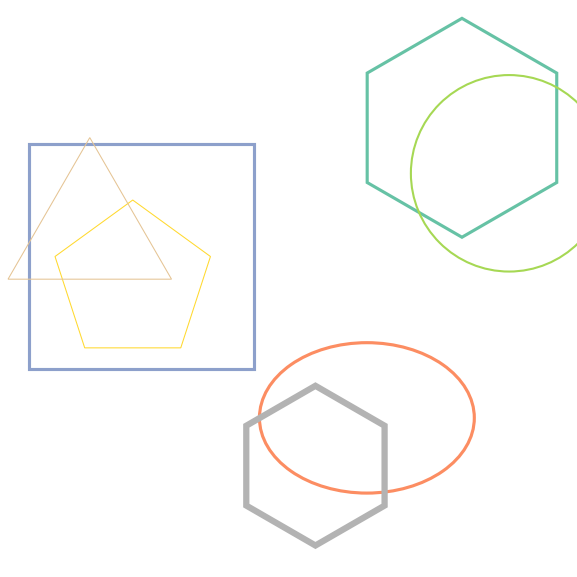[{"shape": "hexagon", "thickness": 1.5, "radius": 0.95, "center": [0.8, 0.778]}, {"shape": "oval", "thickness": 1.5, "radius": 0.93, "center": [0.635, 0.276]}, {"shape": "square", "thickness": 1.5, "radius": 0.97, "center": [0.245, 0.554]}, {"shape": "circle", "thickness": 1, "radius": 0.85, "center": [0.882, 0.699]}, {"shape": "pentagon", "thickness": 0.5, "radius": 0.71, "center": [0.23, 0.511]}, {"shape": "triangle", "thickness": 0.5, "radius": 0.82, "center": [0.155, 0.597]}, {"shape": "hexagon", "thickness": 3, "radius": 0.69, "center": [0.546, 0.193]}]